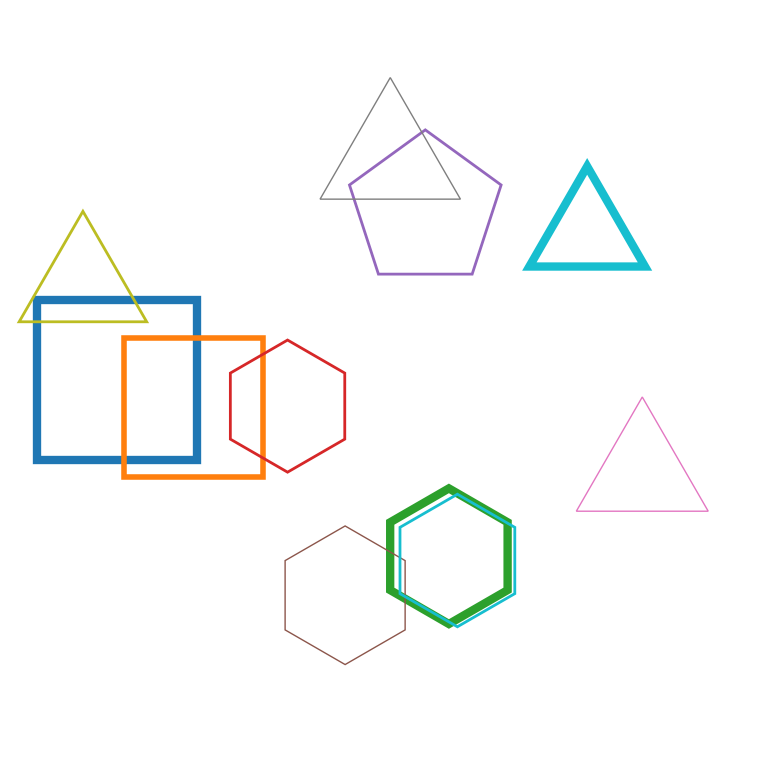[{"shape": "square", "thickness": 3, "radius": 0.52, "center": [0.152, 0.507]}, {"shape": "square", "thickness": 2, "radius": 0.45, "center": [0.251, 0.471]}, {"shape": "hexagon", "thickness": 3, "radius": 0.44, "center": [0.583, 0.278]}, {"shape": "hexagon", "thickness": 1, "radius": 0.43, "center": [0.373, 0.473]}, {"shape": "pentagon", "thickness": 1, "radius": 0.52, "center": [0.552, 0.728]}, {"shape": "hexagon", "thickness": 0.5, "radius": 0.45, "center": [0.448, 0.227]}, {"shape": "triangle", "thickness": 0.5, "radius": 0.49, "center": [0.834, 0.386]}, {"shape": "triangle", "thickness": 0.5, "radius": 0.53, "center": [0.507, 0.794]}, {"shape": "triangle", "thickness": 1, "radius": 0.48, "center": [0.108, 0.63]}, {"shape": "triangle", "thickness": 3, "radius": 0.43, "center": [0.763, 0.697]}, {"shape": "hexagon", "thickness": 1, "radius": 0.43, "center": [0.594, 0.272]}]